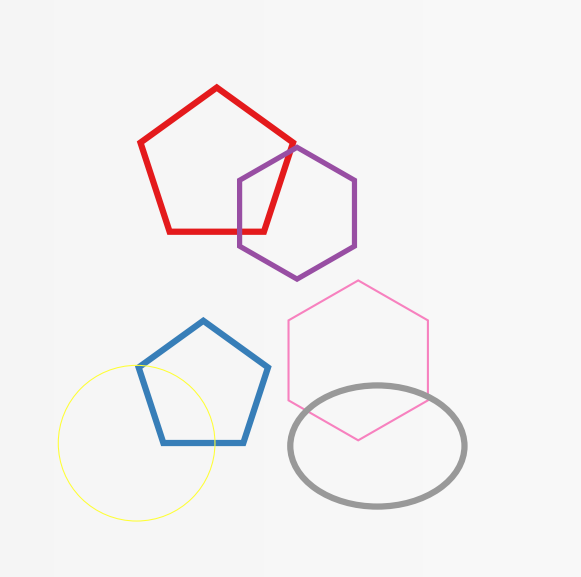[{"shape": "pentagon", "thickness": 3, "radius": 0.69, "center": [0.373, 0.71]}, {"shape": "pentagon", "thickness": 3, "radius": 0.58, "center": [0.35, 0.327]}, {"shape": "hexagon", "thickness": 2.5, "radius": 0.57, "center": [0.511, 0.63]}, {"shape": "circle", "thickness": 0.5, "radius": 0.67, "center": [0.235, 0.232]}, {"shape": "hexagon", "thickness": 1, "radius": 0.69, "center": [0.616, 0.375]}, {"shape": "oval", "thickness": 3, "radius": 0.75, "center": [0.649, 0.227]}]